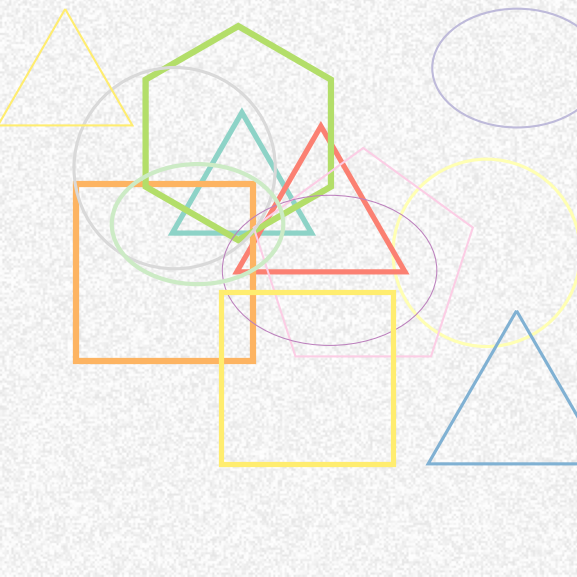[{"shape": "triangle", "thickness": 2.5, "radius": 0.7, "center": [0.419, 0.665]}, {"shape": "circle", "thickness": 1.5, "radius": 0.81, "center": [0.843, 0.561]}, {"shape": "oval", "thickness": 1, "radius": 0.73, "center": [0.895, 0.881]}, {"shape": "triangle", "thickness": 2.5, "radius": 0.84, "center": [0.556, 0.612]}, {"shape": "triangle", "thickness": 1.5, "radius": 0.88, "center": [0.894, 0.284]}, {"shape": "square", "thickness": 3, "radius": 0.76, "center": [0.284, 0.527]}, {"shape": "hexagon", "thickness": 3, "radius": 0.93, "center": [0.413, 0.769]}, {"shape": "pentagon", "thickness": 1, "radius": 1.0, "center": [0.629, 0.543]}, {"shape": "circle", "thickness": 1.5, "radius": 0.87, "center": [0.302, 0.708]}, {"shape": "oval", "thickness": 0.5, "radius": 0.93, "center": [0.571, 0.531]}, {"shape": "oval", "thickness": 2, "radius": 0.74, "center": [0.342, 0.611]}, {"shape": "square", "thickness": 2.5, "radius": 0.75, "center": [0.531, 0.345]}, {"shape": "triangle", "thickness": 1, "radius": 0.67, "center": [0.113, 0.849]}]